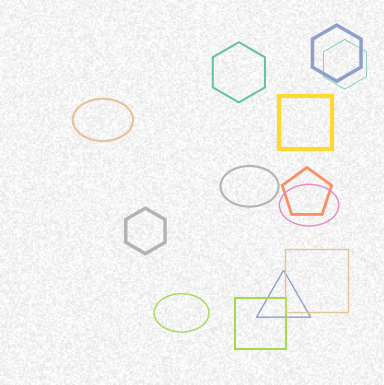[{"shape": "hexagon", "thickness": 0.5, "radius": 0.32, "center": [0.896, 0.833]}, {"shape": "hexagon", "thickness": 1.5, "radius": 0.39, "center": [0.62, 0.812]}, {"shape": "pentagon", "thickness": 2, "radius": 0.34, "center": [0.797, 0.498]}, {"shape": "triangle", "thickness": 1, "radius": 0.41, "center": [0.737, 0.217]}, {"shape": "hexagon", "thickness": 2.5, "radius": 0.36, "center": [0.875, 0.862]}, {"shape": "oval", "thickness": 1, "radius": 0.39, "center": [0.803, 0.467]}, {"shape": "square", "thickness": 1.5, "radius": 0.33, "center": [0.677, 0.161]}, {"shape": "oval", "thickness": 1, "radius": 0.36, "center": [0.472, 0.187]}, {"shape": "square", "thickness": 3, "radius": 0.35, "center": [0.793, 0.682]}, {"shape": "square", "thickness": 1, "radius": 0.41, "center": [0.821, 0.27]}, {"shape": "oval", "thickness": 1.5, "radius": 0.39, "center": [0.267, 0.689]}, {"shape": "oval", "thickness": 1.5, "radius": 0.38, "center": [0.648, 0.516]}, {"shape": "hexagon", "thickness": 2.5, "radius": 0.3, "center": [0.378, 0.4]}]